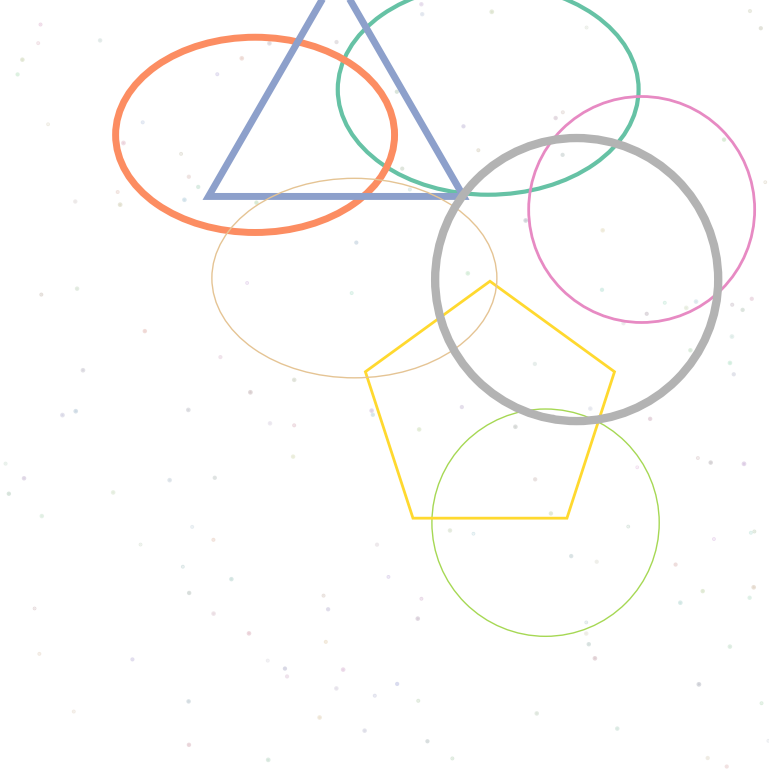[{"shape": "oval", "thickness": 1.5, "radius": 0.98, "center": [0.634, 0.884]}, {"shape": "oval", "thickness": 2.5, "radius": 0.91, "center": [0.331, 0.825]}, {"shape": "triangle", "thickness": 2.5, "radius": 0.96, "center": [0.436, 0.84]}, {"shape": "circle", "thickness": 1, "radius": 0.73, "center": [0.833, 0.728]}, {"shape": "circle", "thickness": 0.5, "radius": 0.74, "center": [0.709, 0.321]}, {"shape": "pentagon", "thickness": 1, "radius": 0.85, "center": [0.636, 0.465]}, {"shape": "oval", "thickness": 0.5, "radius": 0.93, "center": [0.46, 0.639]}, {"shape": "circle", "thickness": 3, "radius": 0.92, "center": [0.749, 0.637]}]